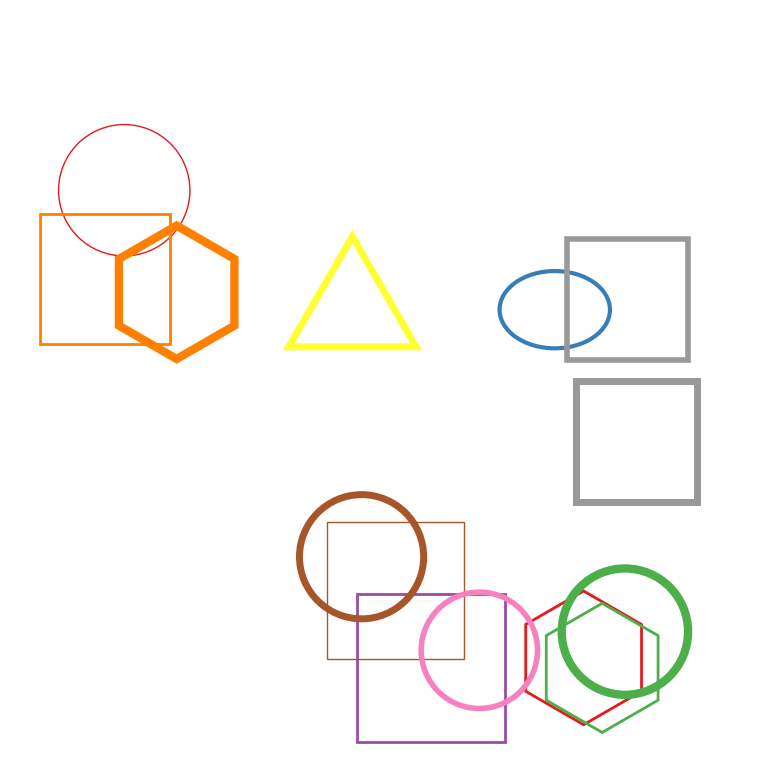[{"shape": "hexagon", "thickness": 1, "radius": 0.43, "center": [0.758, 0.146]}, {"shape": "circle", "thickness": 0.5, "radius": 0.43, "center": [0.161, 0.753]}, {"shape": "oval", "thickness": 1.5, "radius": 0.36, "center": [0.72, 0.598]}, {"shape": "hexagon", "thickness": 1, "radius": 0.42, "center": [0.782, 0.133]}, {"shape": "circle", "thickness": 3, "radius": 0.41, "center": [0.812, 0.18]}, {"shape": "square", "thickness": 1, "radius": 0.48, "center": [0.56, 0.133]}, {"shape": "square", "thickness": 1, "radius": 0.42, "center": [0.136, 0.637]}, {"shape": "hexagon", "thickness": 3, "radius": 0.43, "center": [0.229, 0.62]}, {"shape": "triangle", "thickness": 2.5, "radius": 0.48, "center": [0.458, 0.597]}, {"shape": "square", "thickness": 0.5, "radius": 0.44, "center": [0.514, 0.234]}, {"shape": "circle", "thickness": 2.5, "radius": 0.4, "center": [0.47, 0.277]}, {"shape": "circle", "thickness": 2, "radius": 0.38, "center": [0.623, 0.155]}, {"shape": "square", "thickness": 2.5, "radius": 0.39, "center": [0.826, 0.427]}, {"shape": "square", "thickness": 2, "radius": 0.39, "center": [0.815, 0.611]}]